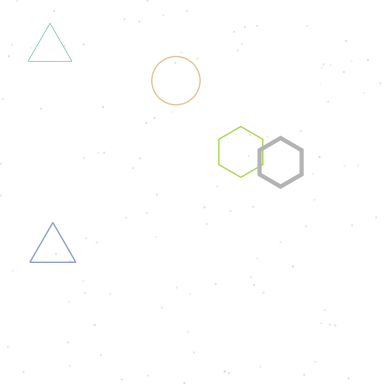[{"shape": "triangle", "thickness": 0.5, "radius": 0.33, "center": [0.13, 0.874]}, {"shape": "triangle", "thickness": 1, "radius": 0.34, "center": [0.137, 0.353]}, {"shape": "hexagon", "thickness": 1, "radius": 0.33, "center": [0.626, 0.605]}, {"shape": "circle", "thickness": 1, "radius": 0.31, "center": [0.457, 0.79]}, {"shape": "hexagon", "thickness": 3, "radius": 0.32, "center": [0.729, 0.578]}]